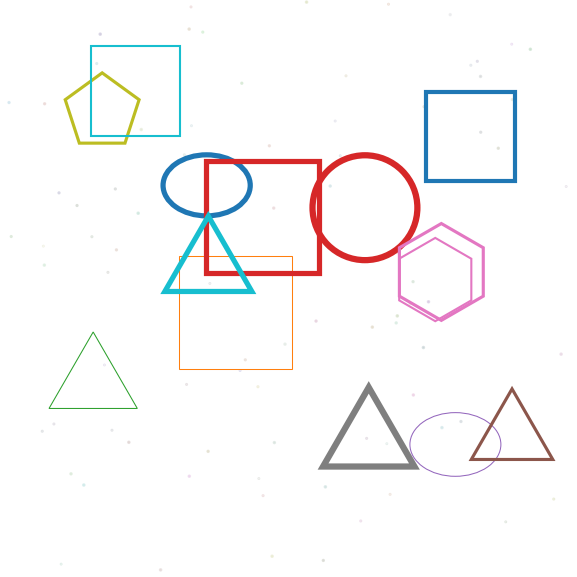[{"shape": "oval", "thickness": 2.5, "radius": 0.38, "center": [0.358, 0.678]}, {"shape": "square", "thickness": 2, "radius": 0.38, "center": [0.815, 0.762]}, {"shape": "square", "thickness": 0.5, "radius": 0.49, "center": [0.408, 0.457]}, {"shape": "triangle", "thickness": 0.5, "radius": 0.44, "center": [0.161, 0.336]}, {"shape": "square", "thickness": 2.5, "radius": 0.49, "center": [0.455, 0.623]}, {"shape": "circle", "thickness": 3, "radius": 0.45, "center": [0.632, 0.639]}, {"shape": "oval", "thickness": 0.5, "radius": 0.39, "center": [0.789, 0.229]}, {"shape": "triangle", "thickness": 1.5, "radius": 0.41, "center": [0.887, 0.244]}, {"shape": "hexagon", "thickness": 1, "radius": 0.36, "center": [0.754, 0.515]}, {"shape": "hexagon", "thickness": 1.5, "radius": 0.42, "center": [0.764, 0.528]}, {"shape": "triangle", "thickness": 3, "radius": 0.46, "center": [0.639, 0.237]}, {"shape": "pentagon", "thickness": 1.5, "radius": 0.34, "center": [0.177, 0.806]}, {"shape": "triangle", "thickness": 2.5, "radius": 0.43, "center": [0.361, 0.538]}, {"shape": "square", "thickness": 1, "radius": 0.39, "center": [0.235, 0.841]}]